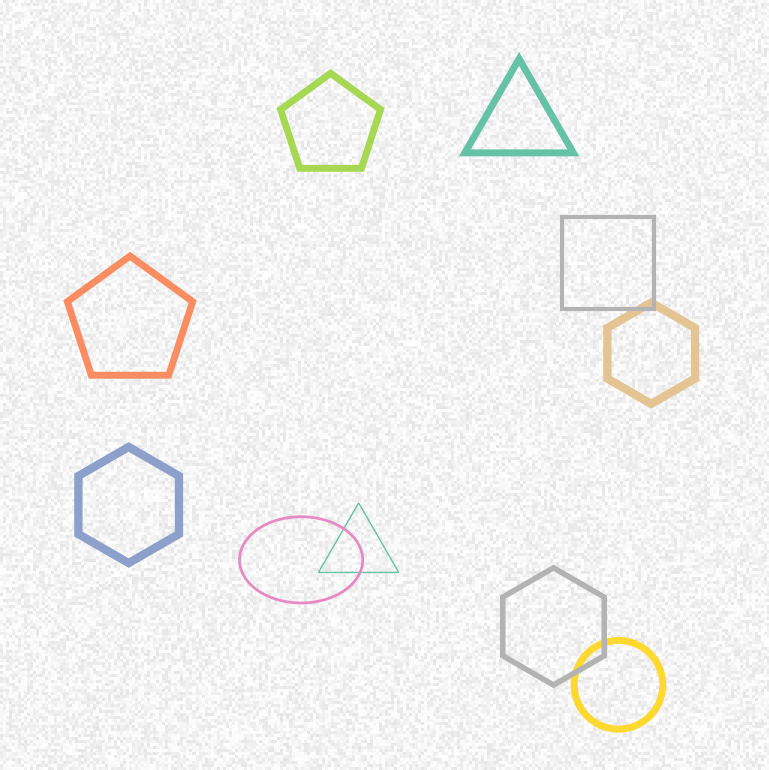[{"shape": "triangle", "thickness": 0.5, "radius": 0.3, "center": [0.466, 0.287]}, {"shape": "triangle", "thickness": 2.5, "radius": 0.41, "center": [0.674, 0.842]}, {"shape": "pentagon", "thickness": 2.5, "radius": 0.43, "center": [0.169, 0.582]}, {"shape": "hexagon", "thickness": 3, "radius": 0.38, "center": [0.167, 0.344]}, {"shape": "oval", "thickness": 1, "radius": 0.4, "center": [0.391, 0.273]}, {"shape": "pentagon", "thickness": 2.5, "radius": 0.34, "center": [0.429, 0.837]}, {"shape": "circle", "thickness": 2.5, "radius": 0.29, "center": [0.803, 0.111]}, {"shape": "hexagon", "thickness": 3, "radius": 0.33, "center": [0.846, 0.541]}, {"shape": "hexagon", "thickness": 2, "radius": 0.38, "center": [0.719, 0.186]}, {"shape": "square", "thickness": 1.5, "radius": 0.3, "center": [0.789, 0.658]}]